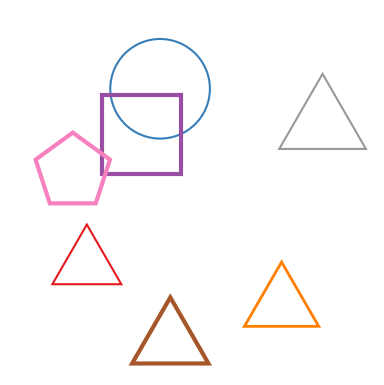[{"shape": "triangle", "thickness": 1.5, "radius": 0.52, "center": [0.226, 0.313]}, {"shape": "circle", "thickness": 1.5, "radius": 0.65, "center": [0.416, 0.769]}, {"shape": "square", "thickness": 3, "radius": 0.51, "center": [0.367, 0.649]}, {"shape": "triangle", "thickness": 2, "radius": 0.56, "center": [0.731, 0.208]}, {"shape": "triangle", "thickness": 3, "radius": 0.57, "center": [0.442, 0.113]}, {"shape": "pentagon", "thickness": 3, "radius": 0.51, "center": [0.189, 0.554]}, {"shape": "triangle", "thickness": 1.5, "radius": 0.65, "center": [0.838, 0.678]}]